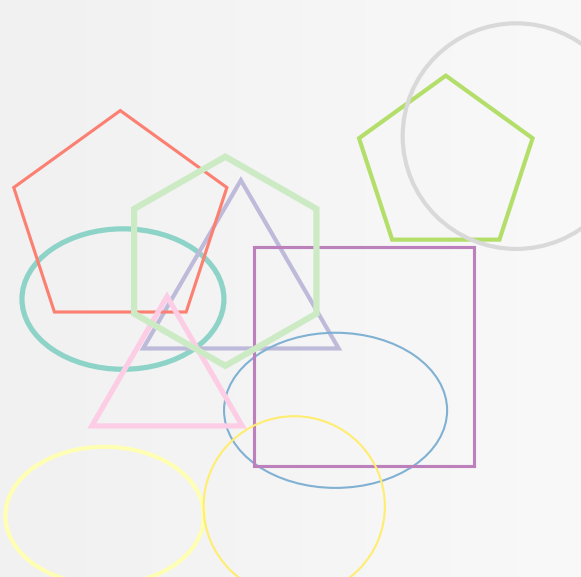[{"shape": "oval", "thickness": 2.5, "radius": 0.87, "center": [0.212, 0.481]}, {"shape": "oval", "thickness": 2, "radius": 0.85, "center": [0.18, 0.106]}, {"shape": "triangle", "thickness": 2, "radius": 0.97, "center": [0.414, 0.493]}, {"shape": "pentagon", "thickness": 1.5, "radius": 0.96, "center": [0.207, 0.615]}, {"shape": "oval", "thickness": 1, "radius": 0.96, "center": [0.577, 0.289]}, {"shape": "pentagon", "thickness": 2, "radius": 0.79, "center": [0.767, 0.711]}, {"shape": "triangle", "thickness": 2.5, "radius": 0.75, "center": [0.287, 0.336]}, {"shape": "circle", "thickness": 2, "radius": 0.98, "center": [0.888, 0.763]}, {"shape": "square", "thickness": 1.5, "radius": 0.95, "center": [0.626, 0.381]}, {"shape": "hexagon", "thickness": 3, "radius": 0.91, "center": [0.388, 0.547]}, {"shape": "circle", "thickness": 1, "radius": 0.78, "center": [0.506, 0.122]}]